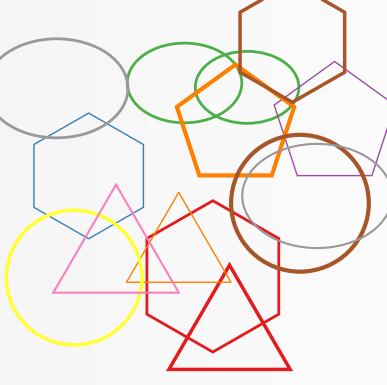[{"shape": "triangle", "thickness": 2.5, "radius": 0.9, "center": [0.592, 0.131]}, {"shape": "hexagon", "thickness": 2, "radius": 0.98, "center": [0.549, 0.282]}, {"shape": "hexagon", "thickness": 1, "radius": 0.82, "center": [0.229, 0.543]}, {"shape": "oval", "thickness": 2, "radius": 0.67, "center": [0.638, 0.773]}, {"shape": "oval", "thickness": 2, "radius": 0.74, "center": [0.476, 0.785]}, {"shape": "pentagon", "thickness": 1, "radius": 0.82, "center": [0.863, 0.676]}, {"shape": "triangle", "thickness": 1, "radius": 0.78, "center": [0.461, 0.345]}, {"shape": "pentagon", "thickness": 3, "radius": 0.8, "center": [0.608, 0.673]}, {"shape": "circle", "thickness": 2.5, "radius": 0.87, "center": [0.191, 0.279]}, {"shape": "circle", "thickness": 3, "radius": 0.89, "center": [0.774, 0.472]}, {"shape": "hexagon", "thickness": 2.5, "radius": 0.78, "center": [0.754, 0.89]}, {"shape": "triangle", "thickness": 1.5, "radius": 0.94, "center": [0.3, 0.333]}, {"shape": "oval", "thickness": 2, "radius": 0.92, "center": [0.147, 0.771]}, {"shape": "oval", "thickness": 1.5, "radius": 0.97, "center": [0.818, 0.491]}]